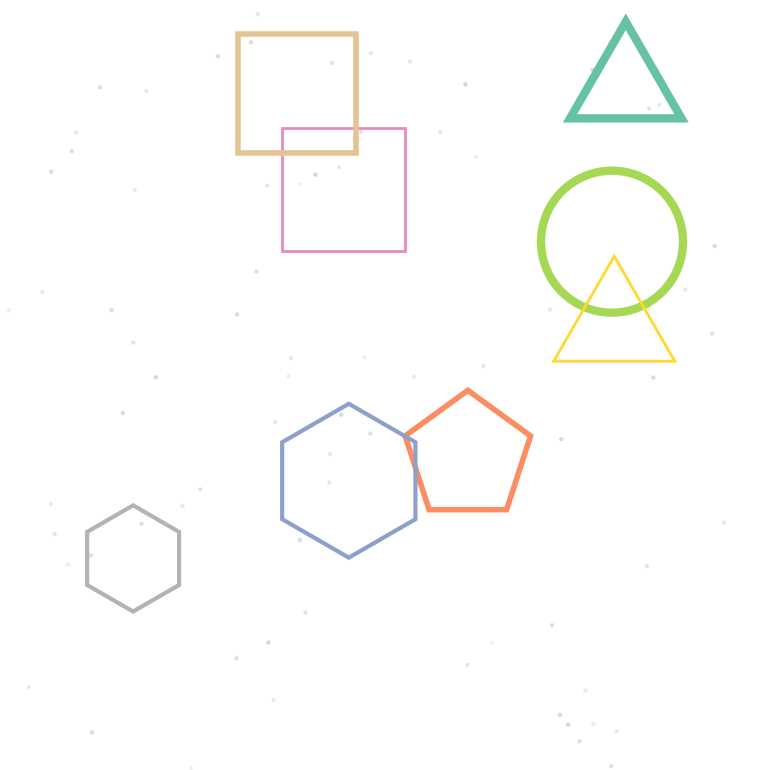[{"shape": "triangle", "thickness": 3, "radius": 0.42, "center": [0.813, 0.888]}, {"shape": "pentagon", "thickness": 2, "radius": 0.43, "center": [0.608, 0.407]}, {"shape": "hexagon", "thickness": 1.5, "radius": 0.5, "center": [0.453, 0.376]}, {"shape": "square", "thickness": 1, "radius": 0.4, "center": [0.446, 0.754]}, {"shape": "circle", "thickness": 3, "radius": 0.46, "center": [0.795, 0.686]}, {"shape": "triangle", "thickness": 1, "radius": 0.45, "center": [0.798, 0.576]}, {"shape": "square", "thickness": 2, "radius": 0.38, "center": [0.386, 0.879]}, {"shape": "hexagon", "thickness": 1.5, "radius": 0.34, "center": [0.173, 0.275]}]